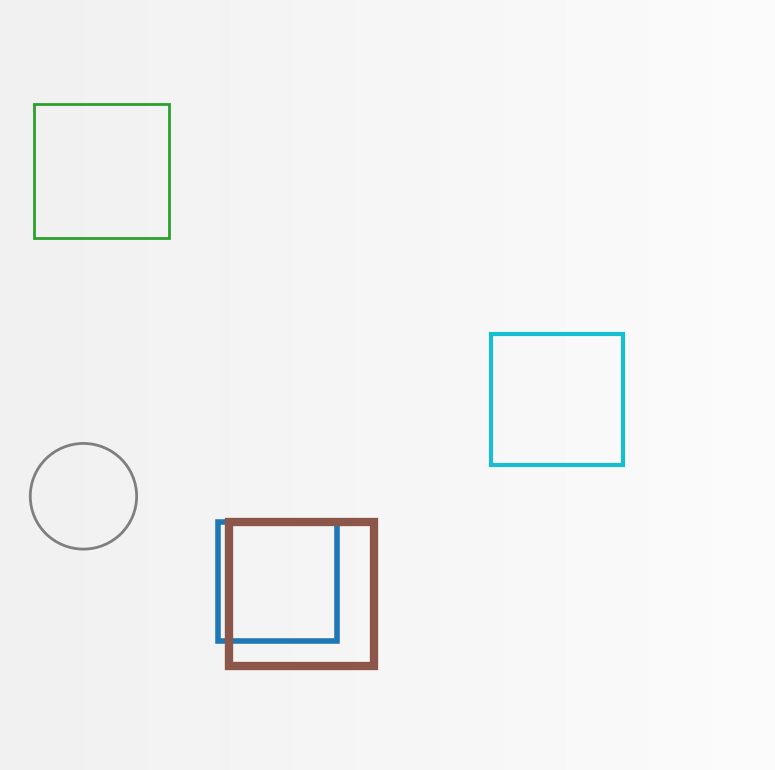[{"shape": "square", "thickness": 2, "radius": 0.39, "center": [0.358, 0.244]}, {"shape": "square", "thickness": 1, "radius": 0.44, "center": [0.131, 0.778]}, {"shape": "square", "thickness": 3, "radius": 0.47, "center": [0.389, 0.229]}, {"shape": "circle", "thickness": 1, "radius": 0.34, "center": [0.108, 0.355]}, {"shape": "square", "thickness": 1.5, "radius": 0.42, "center": [0.719, 0.481]}]